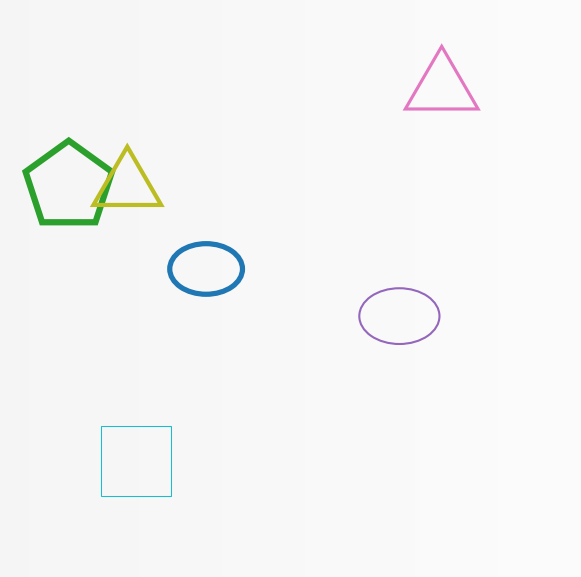[{"shape": "oval", "thickness": 2.5, "radius": 0.31, "center": [0.355, 0.533]}, {"shape": "pentagon", "thickness": 3, "radius": 0.39, "center": [0.118, 0.677]}, {"shape": "oval", "thickness": 1, "radius": 0.34, "center": [0.687, 0.452]}, {"shape": "triangle", "thickness": 1.5, "radius": 0.36, "center": [0.76, 0.847]}, {"shape": "triangle", "thickness": 2, "radius": 0.34, "center": [0.219, 0.678]}, {"shape": "square", "thickness": 0.5, "radius": 0.3, "center": [0.234, 0.201]}]